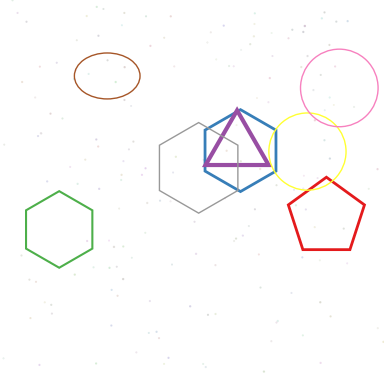[{"shape": "pentagon", "thickness": 2, "radius": 0.52, "center": [0.848, 0.436]}, {"shape": "hexagon", "thickness": 2, "radius": 0.53, "center": [0.625, 0.609]}, {"shape": "hexagon", "thickness": 1.5, "radius": 0.5, "center": [0.154, 0.404]}, {"shape": "triangle", "thickness": 3, "radius": 0.47, "center": [0.616, 0.619]}, {"shape": "circle", "thickness": 1, "radius": 0.5, "center": [0.799, 0.606]}, {"shape": "oval", "thickness": 1, "radius": 0.43, "center": [0.278, 0.803]}, {"shape": "circle", "thickness": 1, "radius": 0.5, "center": [0.881, 0.772]}, {"shape": "hexagon", "thickness": 1, "radius": 0.59, "center": [0.516, 0.564]}]